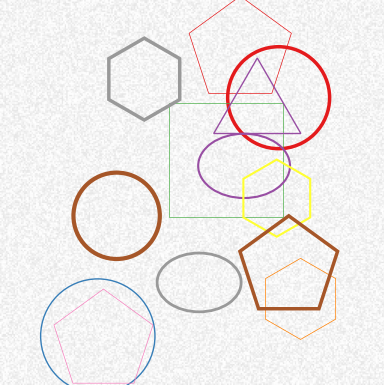[{"shape": "pentagon", "thickness": 0.5, "radius": 0.7, "center": [0.624, 0.87]}, {"shape": "circle", "thickness": 2.5, "radius": 0.66, "center": [0.724, 0.746]}, {"shape": "circle", "thickness": 1, "radius": 0.74, "center": [0.254, 0.127]}, {"shape": "square", "thickness": 0.5, "radius": 0.74, "center": [0.587, 0.585]}, {"shape": "triangle", "thickness": 1, "radius": 0.65, "center": [0.668, 0.719]}, {"shape": "oval", "thickness": 1.5, "radius": 0.6, "center": [0.634, 0.569]}, {"shape": "hexagon", "thickness": 0.5, "radius": 0.53, "center": [0.781, 0.224]}, {"shape": "hexagon", "thickness": 1.5, "radius": 0.5, "center": [0.719, 0.485]}, {"shape": "circle", "thickness": 3, "radius": 0.56, "center": [0.303, 0.439]}, {"shape": "pentagon", "thickness": 2.5, "radius": 0.67, "center": [0.75, 0.306]}, {"shape": "pentagon", "thickness": 0.5, "radius": 0.68, "center": [0.269, 0.114]}, {"shape": "oval", "thickness": 2, "radius": 0.55, "center": [0.517, 0.266]}, {"shape": "hexagon", "thickness": 2.5, "radius": 0.53, "center": [0.375, 0.795]}]